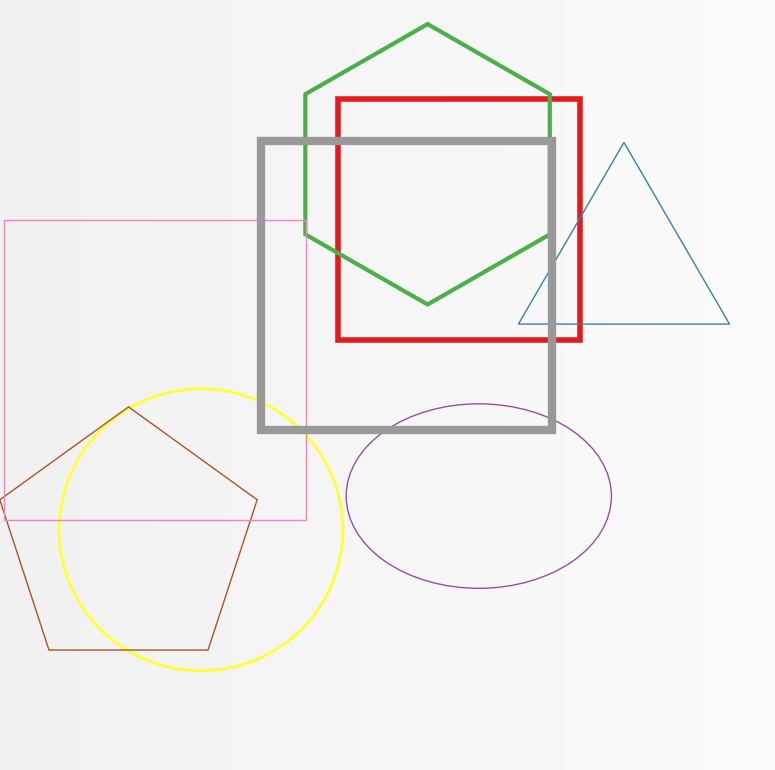[{"shape": "square", "thickness": 2, "radius": 0.78, "center": [0.593, 0.715]}, {"shape": "triangle", "thickness": 0.5, "radius": 0.79, "center": [0.805, 0.658]}, {"shape": "hexagon", "thickness": 1.5, "radius": 0.91, "center": [0.552, 0.787]}, {"shape": "oval", "thickness": 0.5, "radius": 0.86, "center": [0.618, 0.356]}, {"shape": "circle", "thickness": 1, "radius": 0.92, "center": [0.259, 0.312]}, {"shape": "pentagon", "thickness": 0.5, "radius": 0.87, "center": [0.166, 0.297]}, {"shape": "square", "thickness": 0.5, "radius": 0.97, "center": [0.2, 0.519]}, {"shape": "square", "thickness": 3, "radius": 0.94, "center": [0.525, 0.629]}]